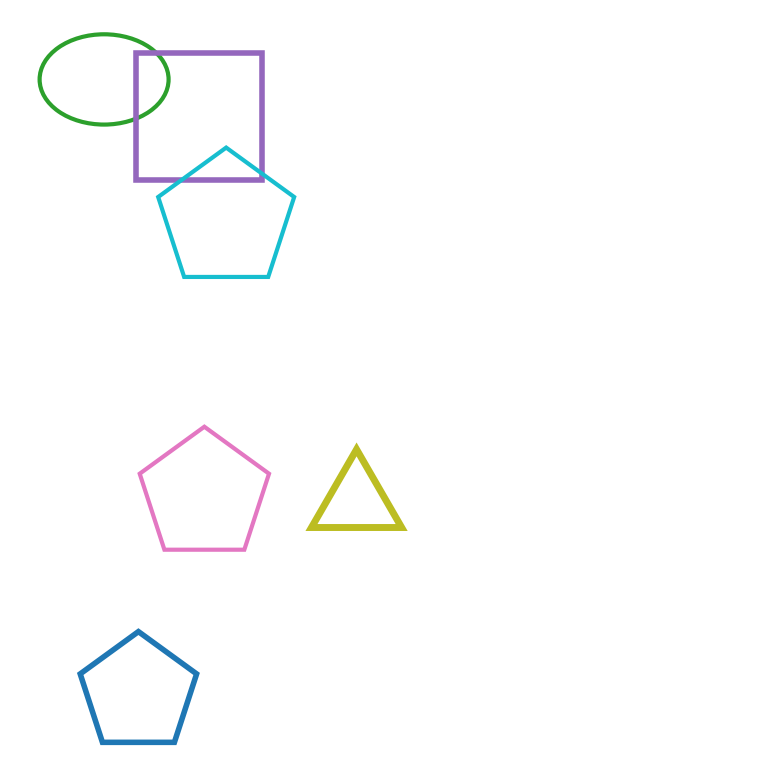[{"shape": "pentagon", "thickness": 2, "radius": 0.4, "center": [0.18, 0.1]}, {"shape": "oval", "thickness": 1.5, "radius": 0.42, "center": [0.135, 0.897]}, {"shape": "square", "thickness": 2, "radius": 0.41, "center": [0.259, 0.849]}, {"shape": "pentagon", "thickness": 1.5, "radius": 0.44, "center": [0.265, 0.358]}, {"shape": "triangle", "thickness": 2.5, "radius": 0.34, "center": [0.463, 0.349]}, {"shape": "pentagon", "thickness": 1.5, "radius": 0.46, "center": [0.294, 0.715]}]